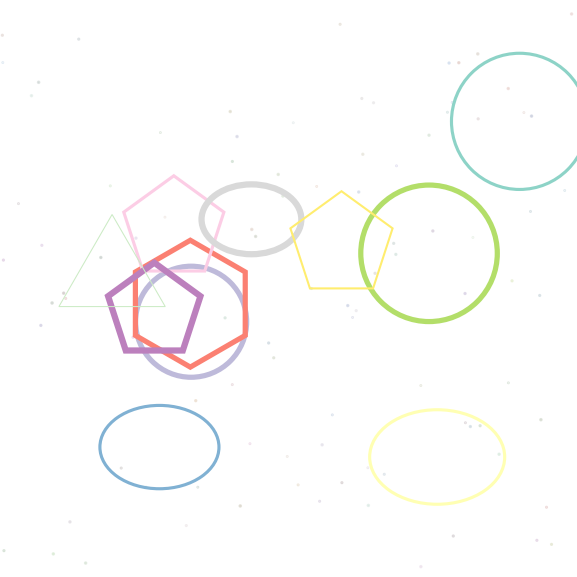[{"shape": "circle", "thickness": 1.5, "radius": 0.59, "center": [0.9, 0.789]}, {"shape": "oval", "thickness": 1.5, "radius": 0.58, "center": [0.757, 0.208]}, {"shape": "circle", "thickness": 2.5, "radius": 0.48, "center": [0.331, 0.442]}, {"shape": "hexagon", "thickness": 2.5, "radius": 0.55, "center": [0.33, 0.473]}, {"shape": "oval", "thickness": 1.5, "radius": 0.52, "center": [0.276, 0.225]}, {"shape": "circle", "thickness": 2.5, "radius": 0.59, "center": [0.743, 0.56]}, {"shape": "pentagon", "thickness": 1.5, "radius": 0.46, "center": [0.301, 0.604]}, {"shape": "oval", "thickness": 3, "radius": 0.43, "center": [0.435, 0.619]}, {"shape": "pentagon", "thickness": 3, "radius": 0.42, "center": [0.267, 0.46]}, {"shape": "triangle", "thickness": 0.5, "radius": 0.53, "center": [0.194, 0.521]}, {"shape": "pentagon", "thickness": 1, "radius": 0.47, "center": [0.591, 0.575]}]